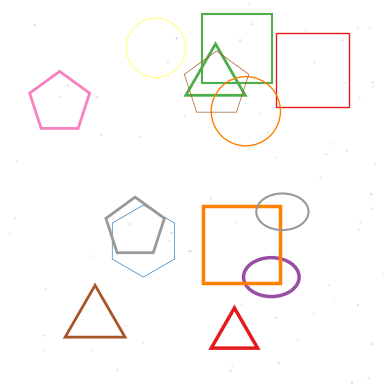[{"shape": "triangle", "thickness": 2.5, "radius": 0.35, "center": [0.609, 0.131]}, {"shape": "square", "thickness": 1, "radius": 0.48, "center": [0.812, 0.818]}, {"shape": "hexagon", "thickness": 0.5, "radius": 0.47, "center": [0.373, 0.374]}, {"shape": "square", "thickness": 1.5, "radius": 0.45, "center": [0.615, 0.873]}, {"shape": "triangle", "thickness": 2, "radius": 0.45, "center": [0.56, 0.797]}, {"shape": "oval", "thickness": 2.5, "radius": 0.36, "center": [0.705, 0.28]}, {"shape": "circle", "thickness": 1, "radius": 0.45, "center": [0.639, 0.711]}, {"shape": "square", "thickness": 2.5, "radius": 0.5, "center": [0.627, 0.365]}, {"shape": "circle", "thickness": 0.5, "radius": 0.39, "center": [0.405, 0.876]}, {"shape": "pentagon", "thickness": 0.5, "radius": 0.44, "center": [0.563, 0.78]}, {"shape": "triangle", "thickness": 2, "radius": 0.45, "center": [0.247, 0.169]}, {"shape": "pentagon", "thickness": 2, "radius": 0.41, "center": [0.155, 0.733]}, {"shape": "pentagon", "thickness": 2, "radius": 0.4, "center": [0.351, 0.408]}, {"shape": "oval", "thickness": 1.5, "radius": 0.34, "center": [0.734, 0.45]}]